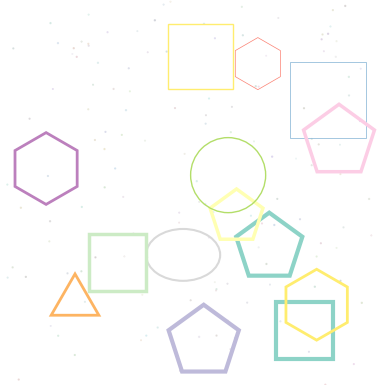[{"shape": "square", "thickness": 3, "radius": 0.37, "center": [0.79, 0.141]}, {"shape": "pentagon", "thickness": 3, "radius": 0.45, "center": [0.699, 0.357]}, {"shape": "pentagon", "thickness": 2.5, "radius": 0.36, "center": [0.614, 0.437]}, {"shape": "pentagon", "thickness": 3, "radius": 0.48, "center": [0.529, 0.113]}, {"shape": "hexagon", "thickness": 0.5, "radius": 0.34, "center": [0.67, 0.835]}, {"shape": "square", "thickness": 0.5, "radius": 0.49, "center": [0.852, 0.741]}, {"shape": "triangle", "thickness": 2, "radius": 0.36, "center": [0.195, 0.217]}, {"shape": "circle", "thickness": 1, "radius": 0.49, "center": [0.593, 0.545]}, {"shape": "pentagon", "thickness": 2.5, "radius": 0.48, "center": [0.881, 0.632]}, {"shape": "oval", "thickness": 1.5, "radius": 0.48, "center": [0.476, 0.338]}, {"shape": "hexagon", "thickness": 2, "radius": 0.47, "center": [0.12, 0.562]}, {"shape": "square", "thickness": 2.5, "radius": 0.37, "center": [0.305, 0.318]}, {"shape": "square", "thickness": 1, "radius": 0.42, "center": [0.521, 0.854]}, {"shape": "hexagon", "thickness": 2, "radius": 0.46, "center": [0.822, 0.209]}]